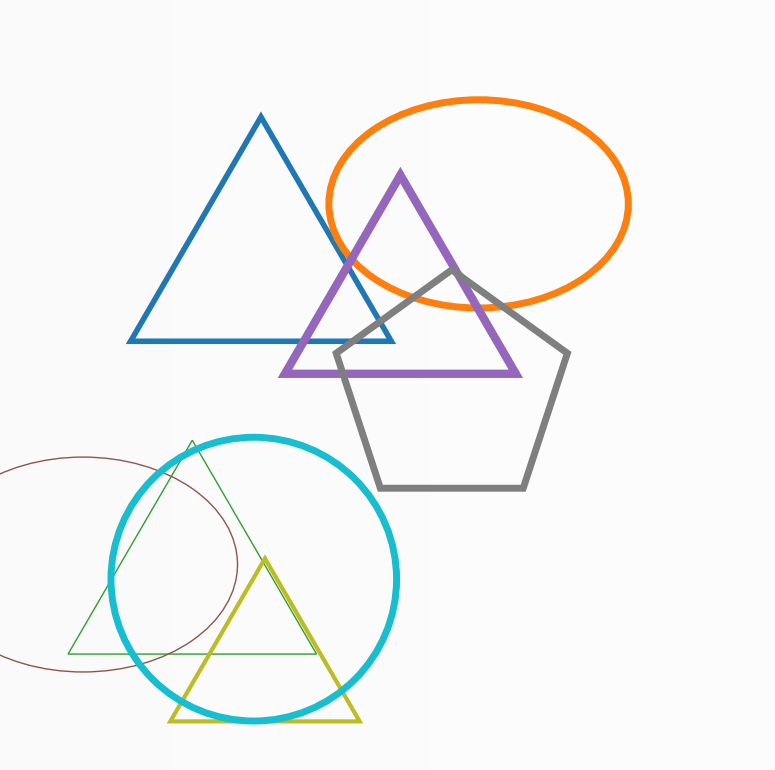[{"shape": "triangle", "thickness": 2, "radius": 0.97, "center": [0.337, 0.654]}, {"shape": "oval", "thickness": 2.5, "radius": 0.97, "center": [0.618, 0.735]}, {"shape": "triangle", "thickness": 0.5, "radius": 0.93, "center": [0.248, 0.243]}, {"shape": "triangle", "thickness": 3, "radius": 0.86, "center": [0.517, 0.601]}, {"shape": "oval", "thickness": 0.5, "radius": 1.0, "center": [0.107, 0.267]}, {"shape": "pentagon", "thickness": 2.5, "radius": 0.78, "center": [0.583, 0.493]}, {"shape": "triangle", "thickness": 1.5, "radius": 0.71, "center": [0.342, 0.134]}, {"shape": "circle", "thickness": 2.5, "radius": 0.92, "center": [0.327, 0.248]}]